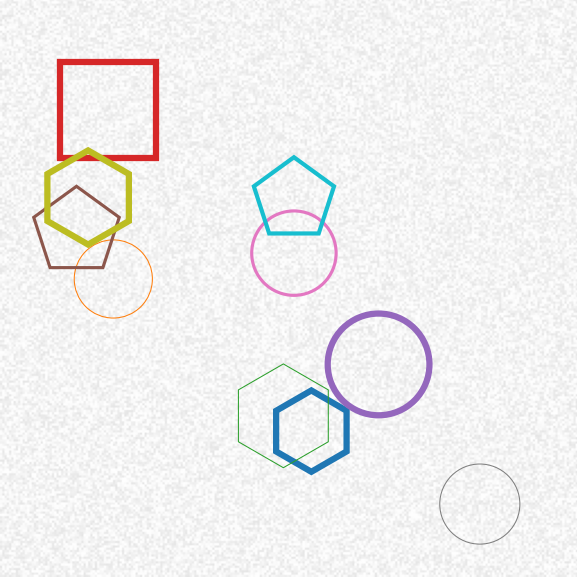[{"shape": "hexagon", "thickness": 3, "radius": 0.35, "center": [0.539, 0.253]}, {"shape": "circle", "thickness": 0.5, "radius": 0.34, "center": [0.196, 0.516]}, {"shape": "hexagon", "thickness": 0.5, "radius": 0.45, "center": [0.491, 0.279]}, {"shape": "square", "thickness": 3, "radius": 0.41, "center": [0.187, 0.809]}, {"shape": "circle", "thickness": 3, "radius": 0.44, "center": [0.656, 0.368]}, {"shape": "pentagon", "thickness": 1.5, "radius": 0.39, "center": [0.132, 0.599]}, {"shape": "circle", "thickness": 1.5, "radius": 0.37, "center": [0.509, 0.561]}, {"shape": "circle", "thickness": 0.5, "radius": 0.35, "center": [0.831, 0.126]}, {"shape": "hexagon", "thickness": 3, "radius": 0.41, "center": [0.153, 0.657]}, {"shape": "pentagon", "thickness": 2, "radius": 0.36, "center": [0.509, 0.654]}]